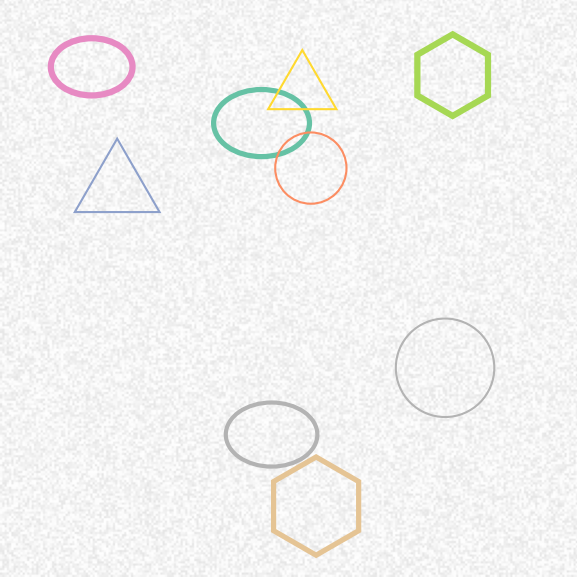[{"shape": "oval", "thickness": 2.5, "radius": 0.42, "center": [0.453, 0.786]}, {"shape": "circle", "thickness": 1, "radius": 0.31, "center": [0.538, 0.708]}, {"shape": "triangle", "thickness": 1, "radius": 0.42, "center": [0.203, 0.674]}, {"shape": "oval", "thickness": 3, "radius": 0.35, "center": [0.159, 0.883]}, {"shape": "hexagon", "thickness": 3, "radius": 0.35, "center": [0.784, 0.869]}, {"shape": "triangle", "thickness": 1, "radius": 0.34, "center": [0.523, 0.844]}, {"shape": "hexagon", "thickness": 2.5, "radius": 0.43, "center": [0.547, 0.123]}, {"shape": "circle", "thickness": 1, "radius": 0.43, "center": [0.771, 0.362]}, {"shape": "oval", "thickness": 2, "radius": 0.4, "center": [0.47, 0.247]}]